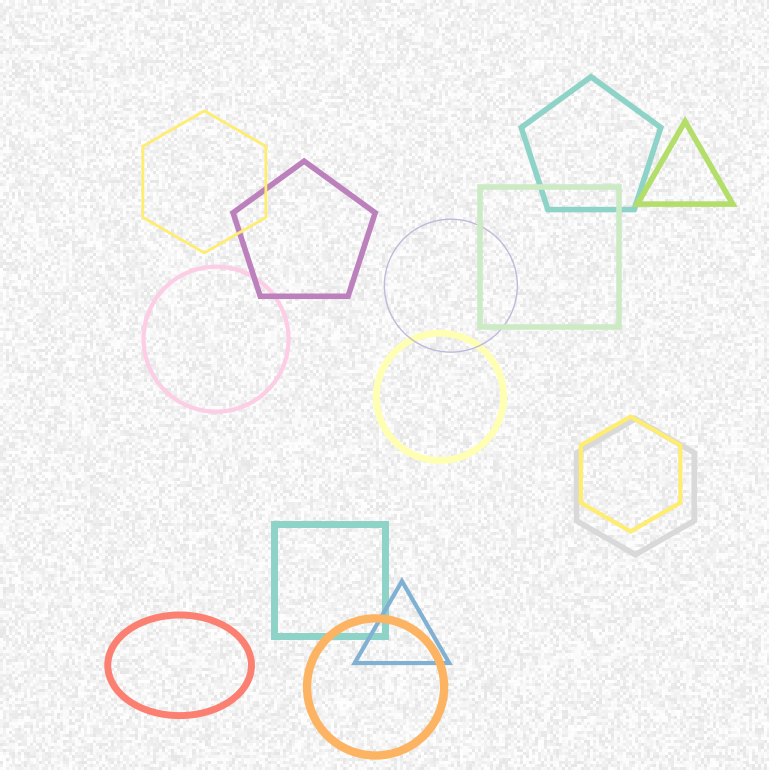[{"shape": "pentagon", "thickness": 2, "radius": 0.48, "center": [0.768, 0.805]}, {"shape": "square", "thickness": 2.5, "radius": 0.36, "center": [0.428, 0.247]}, {"shape": "circle", "thickness": 2.5, "radius": 0.41, "center": [0.571, 0.485]}, {"shape": "circle", "thickness": 0.5, "radius": 0.43, "center": [0.586, 0.629]}, {"shape": "oval", "thickness": 2.5, "radius": 0.47, "center": [0.233, 0.136]}, {"shape": "triangle", "thickness": 1.5, "radius": 0.35, "center": [0.522, 0.174]}, {"shape": "circle", "thickness": 3, "radius": 0.45, "center": [0.488, 0.108]}, {"shape": "triangle", "thickness": 2, "radius": 0.36, "center": [0.89, 0.771]}, {"shape": "circle", "thickness": 1.5, "radius": 0.47, "center": [0.281, 0.56]}, {"shape": "hexagon", "thickness": 2, "radius": 0.44, "center": [0.825, 0.368]}, {"shape": "pentagon", "thickness": 2, "radius": 0.49, "center": [0.395, 0.694]}, {"shape": "square", "thickness": 2, "radius": 0.45, "center": [0.714, 0.666]}, {"shape": "hexagon", "thickness": 1.5, "radius": 0.37, "center": [0.819, 0.384]}, {"shape": "hexagon", "thickness": 1, "radius": 0.46, "center": [0.265, 0.764]}]